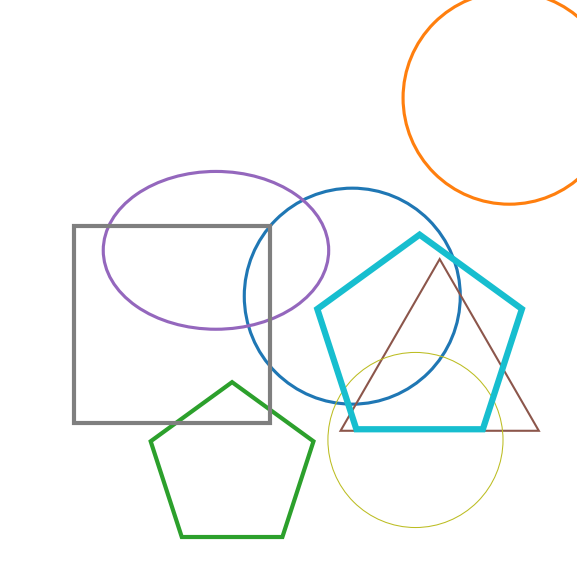[{"shape": "circle", "thickness": 1.5, "radius": 0.94, "center": [0.61, 0.486]}, {"shape": "circle", "thickness": 1.5, "radius": 0.92, "center": [0.882, 0.83]}, {"shape": "pentagon", "thickness": 2, "radius": 0.74, "center": [0.402, 0.189]}, {"shape": "oval", "thickness": 1.5, "radius": 0.98, "center": [0.374, 0.566]}, {"shape": "triangle", "thickness": 1, "radius": 0.99, "center": [0.761, 0.352]}, {"shape": "square", "thickness": 2, "radius": 0.85, "center": [0.298, 0.437]}, {"shape": "circle", "thickness": 0.5, "radius": 0.76, "center": [0.719, 0.237]}, {"shape": "pentagon", "thickness": 3, "radius": 0.93, "center": [0.727, 0.407]}]